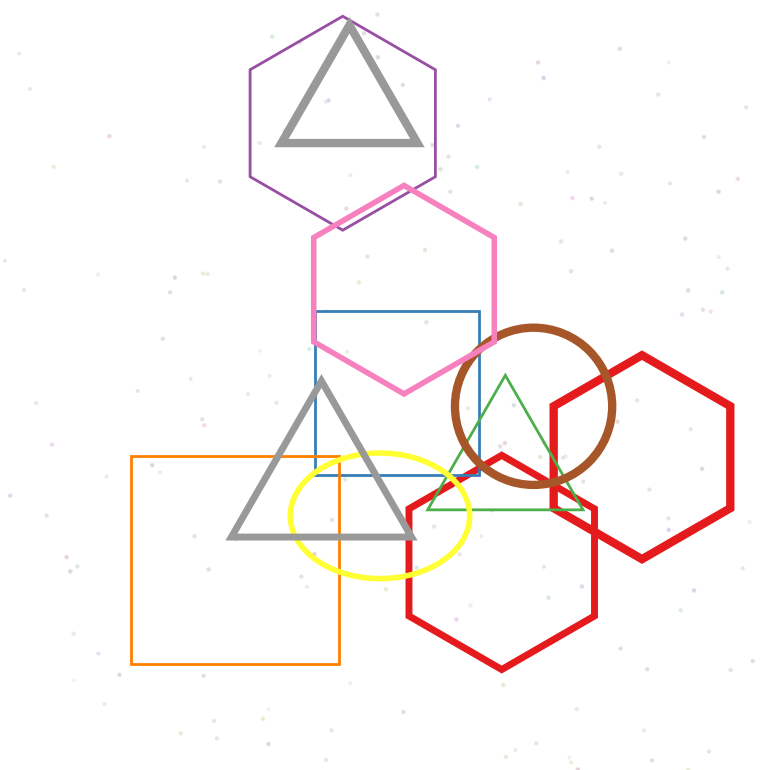[{"shape": "hexagon", "thickness": 2.5, "radius": 0.7, "center": [0.652, 0.27]}, {"shape": "hexagon", "thickness": 3, "radius": 0.66, "center": [0.834, 0.406]}, {"shape": "square", "thickness": 1, "radius": 0.53, "center": [0.515, 0.49]}, {"shape": "triangle", "thickness": 1, "radius": 0.58, "center": [0.656, 0.396]}, {"shape": "hexagon", "thickness": 1, "radius": 0.69, "center": [0.445, 0.84]}, {"shape": "square", "thickness": 1, "radius": 0.68, "center": [0.305, 0.273]}, {"shape": "oval", "thickness": 2, "radius": 0.58, "center": [0.494, 0.33]}, {"shape": "circle", "thickness": 3, "radius": 0.51, "center": [0.693, 0.472]}, {"shape": "hexagon", "thickness": 2, "radius": 0.68, "center": [0.525, 0.624]}, {"shape": "triangle", "thickness": 3, "radius": 0.51, "center": [0.454, 0.865]}, {"shape": "triangle", "thickness": 2.5, "radius": 0.68, "center": [0.418, 0.37]}]